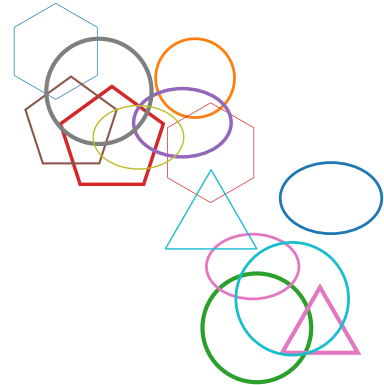[{"shape": "oval", "thickness": 2, "radius": 0.66, "center": [0.86, 0.485]}, {"shape": "hexagon", "thickness": 0.5, "radius": 0.62, "center": [0.145, 0.867]}, {"shape": "circle", "thickness": 2, "radius": 0.51, "center": [0.507, 0.797]}, {"shape": "circle", "thickness": 3, "radius": 0.71, "center": [0.667, 0.148]}, {"shape": "pentagon", "thickness": 2.5, "radius": 0.7, "center": [0.291, 0.635]}, {"shape": "hexagon", "thickness": 0.5, "radius": 0.65, "center": [0.547, 0.603]}, {"shape": "oval", "thickness": 2.5, "radius": 0.63, "center": [0.474, 0.681]}, {"shape": "pentagon", "thickness": 1.5, "radius": 0.62, "center": [0.185, 0.676]}, {"shape": "triangle", "thickness": 3, "radius": 0.57, "center": [0.831, 0.14]}, {"shape": "oval", "thickness": 2, "radius": 0.6, "center": [0.656, 0.308]}, {"shape": "circle", "thickness": 3, "radius": 0.68, "center": [0.257, 0.763]}, {"shape": "oval", "thickness": 1, "radius": 0.59, "center": [0.36, 0.643]}, {"shape": "triangle", "thickness": 1, "radius": 0.69, "center": [0.548, 0.422]}, {"shape": "circle", "thickness": 2, "radius": 0.73, "center": [0.759, 0.224]}]